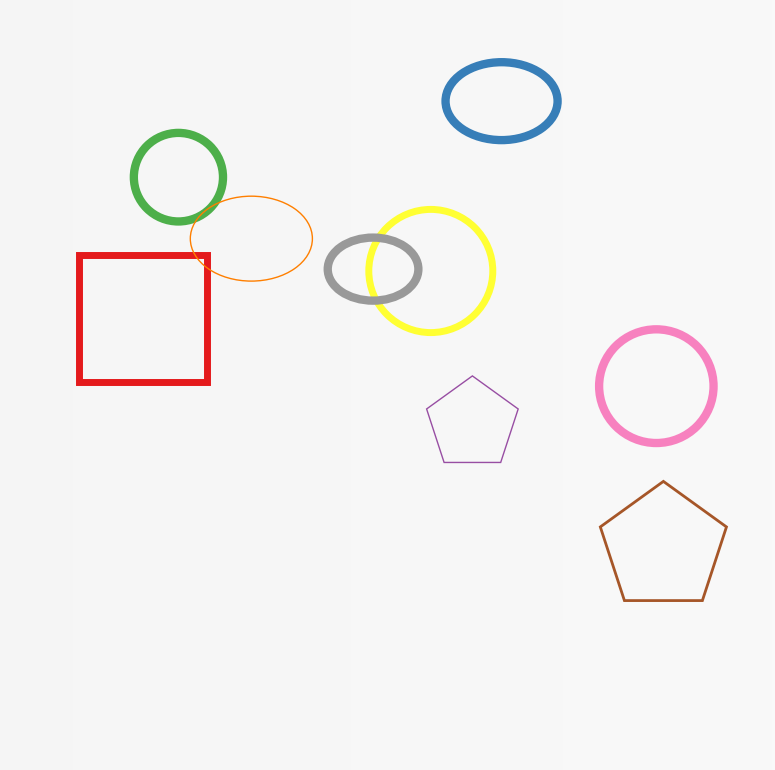[{"shape": "square", "thickness": 2.5, "radius": 0.41, "center": [0.185, 0.586]}, {"shape": "oval", "thickness": 3, "radius": 0.36, "center": [0.647, 0.869]}, {"shape": "circle", "thickness": 3, "radius": 0.29, "center": [0.23, 0.77]}, {"shape": "pentagon", "thickness": 0.5, "radius": 0.31, "center": [0.61, 0.45]}, {"shape": "oval", "thickness": 0.5, "radius": 0.39, "center": [0.324, 0.69]}, {"shape": "circle", "thickness": 2.5, "radius": 0.4, "center": [0.556, 0.648]}, {"shape": "pentagon", "thickness": 1, "radius": 0.43, "center": [0.856, 0.289]}, {"shape": "circle", "thickness": 3, "radius": 0.37, "center": [0.847, 0.498]}, {"shape": "oval", "thickness": 3, "radius": 0.29, "center": [0.481, 0.65]}]